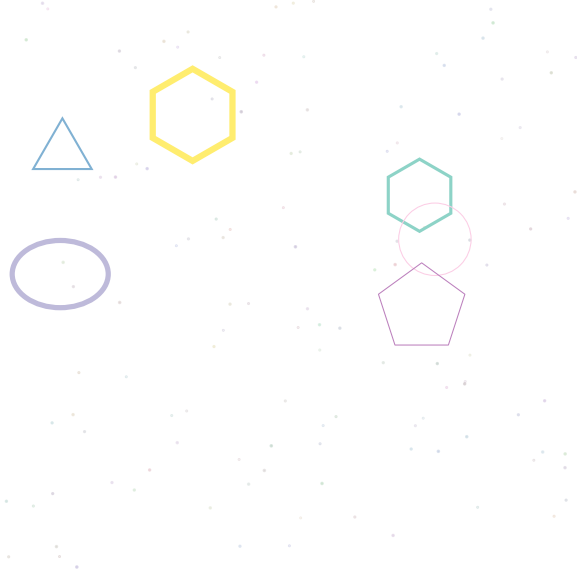[{"shape": "hexagon", "thickness": 1.5, "radius": 0.31, "center": [0.726, 0.661]}, {"shape": "oval", "thickness": 2.5, "radius": 0.42, "center": [0.104, 0.525]}, {"shape": "triangle", "thickness": 1, "radius": 0.29, "center": [0.108, 0.736]}, {"shape": "circle", "thickness": 0.5, "radius": 0.31, "center": [0.753, 0.585]}, {"shape": "pentagon", "thickness": 0.5, "radius": 0.39, "center": [0.73, 0.465]}, {"shape": "hexagon", "thickness": 3, "radius": 0.4, "center": [0.334, 0.8]}]